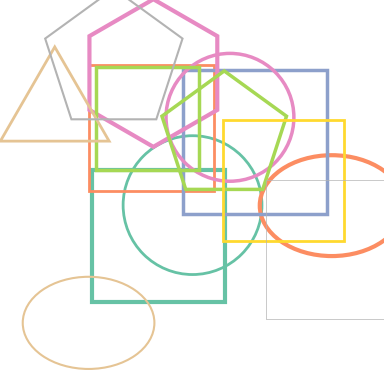[{"shape": "circle", "thickness": 2, "radius": 0.9, "center": [0.5, 0.467]}, {"shape": "square", "thickness": 3, "radius": 0.86, "center": [0.412, 0.387]}, {"shape": "square", "thickness": 2, "radius": 0.82, "center": [0.393, 0.667]}, {"shape": "oval", "thickness": 3, "radius": 0.94, "center": [0.862, 0.466]}, {"shape": "square", "thickness": 2.5, "radius": 0.94, "center": [0.662, 0.631]}, {"shape": "hexagon", "thickness": 3, "radius": 0.96, "center": [0.398, 0.81]}, {"shape": "circle", "thickness": 2.5, "radius": 0.83, "center": [0.597, 0.695]}, {"shape": "pentagon", "thickness": 2.5, "radius": 0.85, "center": [0.582, 0.646]}, {"shape": "square", "thickness": 2.5, "radius": 0.67, "center": [0.382, 0.692]}, {"shape": "square", "thickness": 2, "radius": 0.79, "center": [0.737, 0.532]}, {"shape": "triangle", "thickness": 2, "radius": 0.82, "center": [0.142, 0.715]}, {"shape": "oval", "thickness": 1.5, "radius": 0.85, "center": [0.23, 0.161]}, {"shape": "square", "thickness": 0.5, "radius": 0.9, "center": [0.871, 0.352]}, {"shape": "pentagon", "thickness": 1.5, "radius": 0.94, "center": [0.296, 0.842]}]